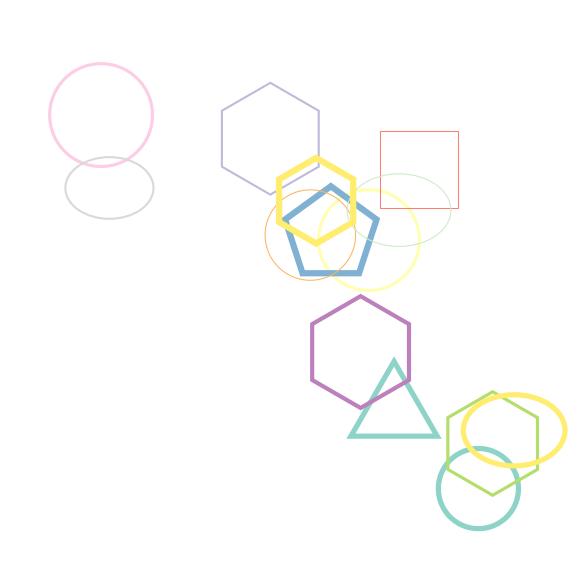[{"shape": "triangle", "thickness": 2.5, "radius": 0.43, "center": [0.682, 0.287]}, {"shape": "circle", "thickness": 2.5, "radius": 0.35, "center": [0.828, 0.153]}, {"shape": "circle", "thickness": 1.5, "radius": 0.44, "center": [0.639, 0.583]}, {"shape": "hexagon", "thickness": 1, "radius": 0.48, "center": [0.468, 0.759]}, {"shape": "square", "thickness": 0.5, "radius": 0.34, "center": [0.726, 0.706]}, {"shape": "pentagon", "thickness": 3, "radius": 0.42, "center": [0.573, 0.593]}, {"shape": "circle", "thickness": 0.5, "radius": 0.39, "center": [0.537, 0.592]}, {"shape": "hexagon", "thickness": 1.5, "radius": 0.45, "center": [0.853, 0.231]}, {"shape": "circle", "thickness": 1.5, "radius": 0.45, "center": [0.175, 0.8]}, {"shape": "oval", "thickness": 1, "radius": 0.38, "center": [0.189, 0.674]}, {"shape": "hexagon", "thickness": 2, "radius": 0.48, "center": [0.624, 0.39]}, {"shape": "oval", "thickness": 0.5, "radius": 0.45, "center": [0.691, 0.635]}, {"shape": "hexagon", "thickness": 3, "radius": 0.37, "center": [0.547, 0.652]}, {"shape": "oval", "thickness": 2.5, "radius": 0.44, "center": [0.89, 0.254]}]